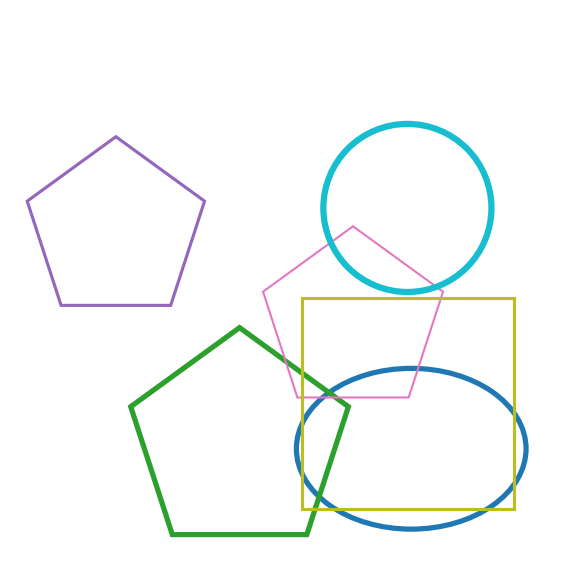[{"shape": "oval", "thickness": 2.5, "radius": 0.99, "center": [0.712, 0.222]}, {"shape": "pentagon", "thickness": 2.5, "radius": 0.99, "center": [0.415, 0.234]}, {"shape": "pentagon", "thickness": 1.5, "radius": 0.81, "center": [0.201, 0.601]}, {"shape": "pentagon", "thickness": 1, "radius": 0.82, "center": [0.611, 0.443]}, {"shape": "square", "thickness": 1.5, "radius": 0.92, "center": [0.706, 0.3]}, {"shape": "circle", "thickness": 3, "radius": 0.73, "center": [0.705, 0.639]}]